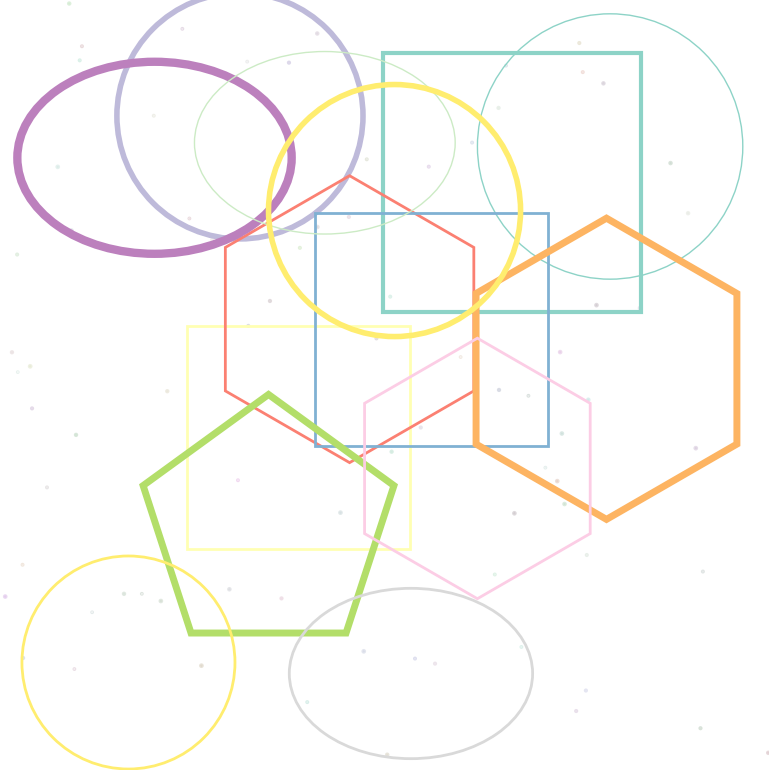[{"shape": "circle", "thickness": 0.5, "radius": 0.86, "center": [0.792, 0.81]}, {"shape": "square", "thickness": 1.5, "radius": 0.84, "center": [0.665, 0.763]}, {"shape": "square", "thickness": 1, "radius": 0.73, "center": [0.387, 0.432]}, {"shape": "circle", "thickness": 2, "radius": 0.8, "center": [0.312, 0.85]}, {"shape": "hexagon", "thickness": 1, "radius": 0.93, "center": [0.454, 0.585]}, {"shape": "square", "thickness": 1, "radius": 0.76, "center": [0.561, 0.572]}, {"shape": "hexagon", "thickness": 2.5, "radius": 0.98, "center": [0.788, 0.521]}, {"shape": "pentagon", "thickness": 2.5, "radius": 0.86, "center": [0.349, 0.316]}, {"shape": "hexagon", "thickness": 1, "radius": 0.85, "center": [0.62, 0.392]}, {"shape": "oval", "thickness": 1, "radius": 0.79, "center": [0.534, 0.125]}, {"shape": "oval", "thickness": 3, "radius": 0.89, "center": [0.201, 0.795]}, {"shape": "oval", "thickness": 0.5, "radius": 0.85, "center": [0.422, 0.815]}, {"shape": "circle", "thickness": 2, "radius": 0.82, "center": [0.512, 0.727]}, {"shape": "circle", "thickness": 1, "radius": 0.69, "center": [0.167, 0.14]}]